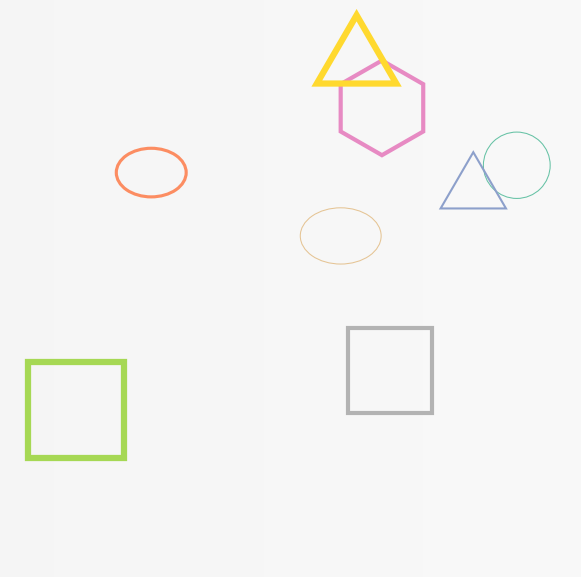[{"shape": "circle", "thickness": 0.5, "radius": 0.29, "center": [0.889, 0.713]}, {"shape": "oval", "thickness": 1.5, "radius": 0.3, "center": [0.26, 0.7]}, {"shape": "triangle", "thickness": 1, "radius": 0.32, "center": [0.814, 0.671]}, {"shape": "hexagon", "thickness": 2, "radius": 0.41, "center": [0.657, 0.812]}, {"shape": "square", "thickness": 3, "radius": 0.41, "center": [0.13, 0.289]}, {"shape": "triangle", "thickness": 3, "radius": 0.39, "center": [0.613, 0.894]}, {"shape": "oval", "thickness": 0.5, "radius": 0.35, "center": [0.586, 0.591]}, {"shape": "square", "thickness": 2, "radius": 0.36, "center": [0.671, 0.358]}]